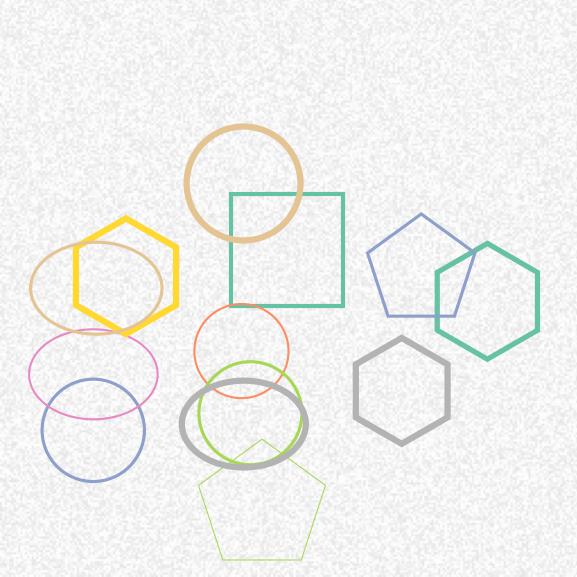[{"shape": "hexagon", "thickness": 2.5, "radius": 0.5, "center": [0.844, 0.477]}, {"shape": "square", "thickness": 2, "radius": 0.48, "center": [0.497, 0.566]}, {"shape": "circle", "thickness": 1, "radius": 0.41, "center": [0.418, 0.391]}, {"shape": "pentagon", "thickness": 1.5, "radius": 0.49, "center": [0.729, 0.531]}, {"shape": "circle", "thickness": 1.5, "radius": 0.44, "center": [0.161, 0.254]}, {"shape": "oval", "thickness": 1, "radius": 0.56, "center": [0.162, 0.351]}, {"shape": "circle", "thickness": 1.5, "radius": 0.45, "center": [0.434, 0.284]}, {"shape": "pentagon", "thickness": 0.5, "radius": 0.58, "center": [0.454, 0.123]}, {"shape": "hexagon", "thickness": 3, "radius": 0.5, "center": [0.218, 0.521]}, {"shape": "circle", "thickness": 3, "radius": 0.49, "center": [0.422, 0.681]}, {"shape": "oval", "thickness": 1.5, "radius": 0.57, "center": [0.167, 0.5]}, {"shape": "oval", "thickness": 3, "radius": 0.54, "center": [0.422, 0.265]}, {"shape": "hexagon", "thickness": 3, "radius": 0.46, "center": [0.696, 0.322]}]